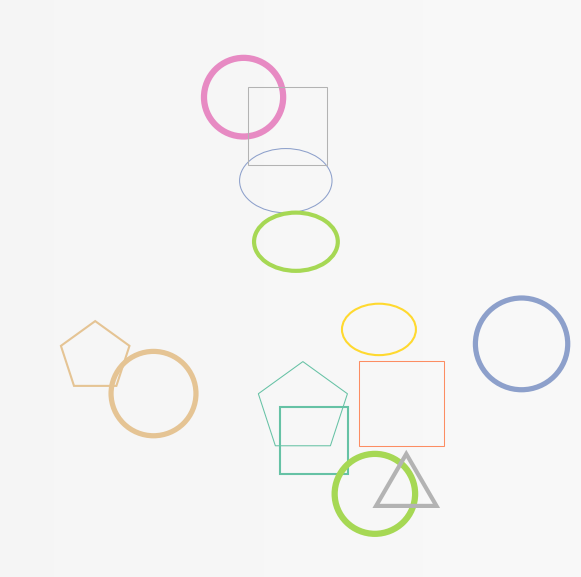[{"shape": "square", "thickness": 1, "radius": 0.29, "center": [0.54, 0.236]}, {"shape": "pentagon", "thickness": 0.5, "radius": 0.4, "center": [0.521, 0.292]}, {"shape": "square", "thickness": 0.5, "radius": 0.37, "center": [0.691, 0.301]}, {"shape": "oval", "thickness": 0.5, "radius": 0.4, "center": [0.492, 0.686]}, {"shape": "circle", "thickness": 2.5, "radius": 0.4, "center": [0.897, 0.404]}, {"shape": "circle", "thickness": 3, "radius": 0.34, "center": [0.419, 0.831]}, {"shape": "circle", "thickness": 3, "radius": 0.35, "center": [0.645, 0.144]}, {"shape": "oval", "thickness": 2, "radius": 0.36, "center": [0.509, 0.581]}, {"shape": "oval", "thickness": 1, "radius": 0.32, "center": [0.652, 0.429]}, {"shape": "circle", "thickness": 2.5, "radius": 0.37, "center": [0.264, 0.318]}, {"shape": "pentagon", "thickness": 1, "radius": 0.31, "center": [0.164, 0.381]}, {"shape": "square", "thickness": 0.5, "radius": 0.34, "center": [0.495, 0.781]}, {"shape": "triangle", "thickness": 2, "radius": 0.3, "center": [0.699, 0.153]}]